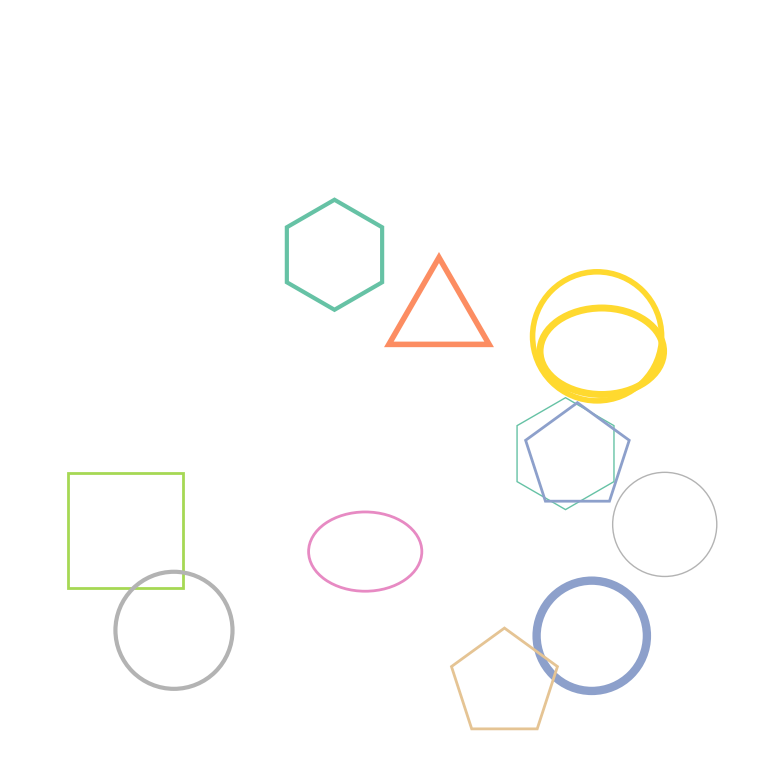[{"shape": "hexagon", "thickness": 0.5, "radius": 0.36, "center": [0.734, 0.411]}, {"shape": "hexagon", "thickness": 1.5, "radius": 0.36, "center": [0.434, 0.669]}, {"shape": "triangle", "thickness": 2, "radius": 0.38, "center": [0.57, 0.59]}, {"shape": "pentagon", "thickness": 1, "radius": 0.35, "center": [0.75, 0.406]}, {"shape": "circle", "thickness": 3, "radius": 0.36, "center": [0.769, 0.174]}, {"shape": "oval", "thickness": 1, "radius": 0.37, "center": [0.474, 0.284]}, {"shape": "square", "thickness": 1, "radius": 0.37, "center": [0.163, 0.311]}, {"shape": "oval", "thickness": 2.5, "radius": 0.4, "center": [0.782, 0.544]}, {"shape": "circle", "thickness": 2, "radius": 0.42, "center": [0.775, 0.563]}, {"shape": "pentagon", "thickness": 1, "radius": 0.36, "center": [0.655, 0.112]}, {"shape": "circle", "thickness": 1.5, "radius": 0.38, "center": [0.226, 0.181]}, {"shape": "circle", "thickness": 0.5, "radius": 0.34, "center": [0.863, 0.319]}]